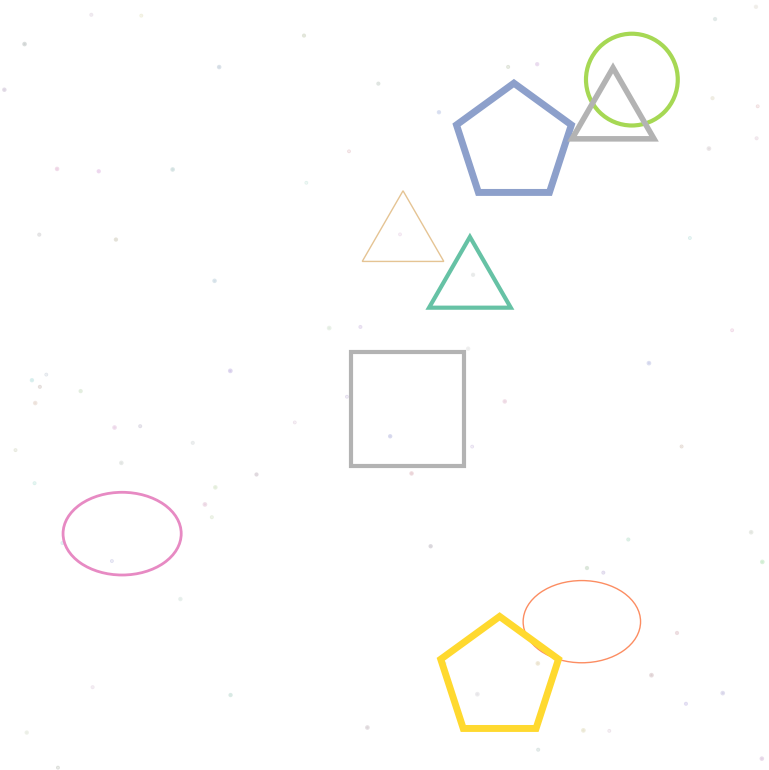[{"shape": "triangle", "thickness": 1.5, "radius": 0.31, "center": [0.61, 0.631]}, {"shape": "oval", "thickness": 0.5, "radius": 0.38, "center": [0.756, 0.193]}, {"shape": "pentagon", "thickness": 2.5, "radius": 0.39, "center": [0.667, 0.814]}, {"shape": "oval", "thickness": 1, "radius": 0.38, "center": [0.159, 0.307]}, {"shape": "circle", "thickness": 1.5, "radius": 0.3, "center": [0.821, 0.897]}, {"shape": "pentagon", "thickness": 2.5, "radius": 0.4, "center": [0.649, 0.119]}, {"shape": "triangle", "thickness": 0.5, "radius": 0.31, "center": [0.523, 0.691]}, {"shape": "square", "thickness": 1.5, "radius": 0.37, "center": [0.53, 0.469]}, {"shape": "triangle", "thickness": 2, "radius": 0.31, "center": [0.796, 0.85]}]